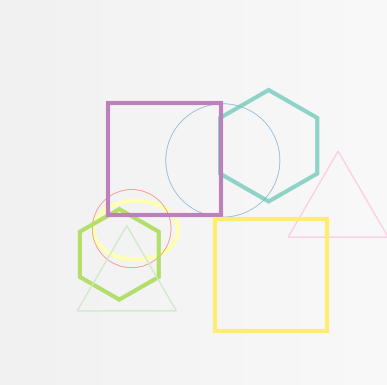[{"shape": "hexagon", "thickness": 3, "radius": 0.72, "center": [0.693, 0.621]}, {"shape": "oval", "thickness": 3, "radius": 0.55, "center": [0.351, 0.402]}, {"shape": "circle", "thickness": 0.5, "radius": 0.51, "center": [0.34, 0.406]}, {"shape": "circle", "thickness": 0.5, "radius": 0.74, "center": [0.575, 0.583]}, {"shape": "hexagon", "thickness": 3, "radius": 0.59, "center": [0.308, 0.339]}, {"shape": "triangle", "thickness": 1, "radius": 0.75, "center": [0.873, 0.458]}, {"shape": "square", "thickness": 3, "radius": 0.73, "center": [0.423, 0.587]}, {"shape": "triangle", "thickness": 1, "radius": 0.74, "center": [0.327, 0.266]}, {"shape": "square", "thickness": 3, "radius": 0.72, "center": [0.7, 0.285]}]